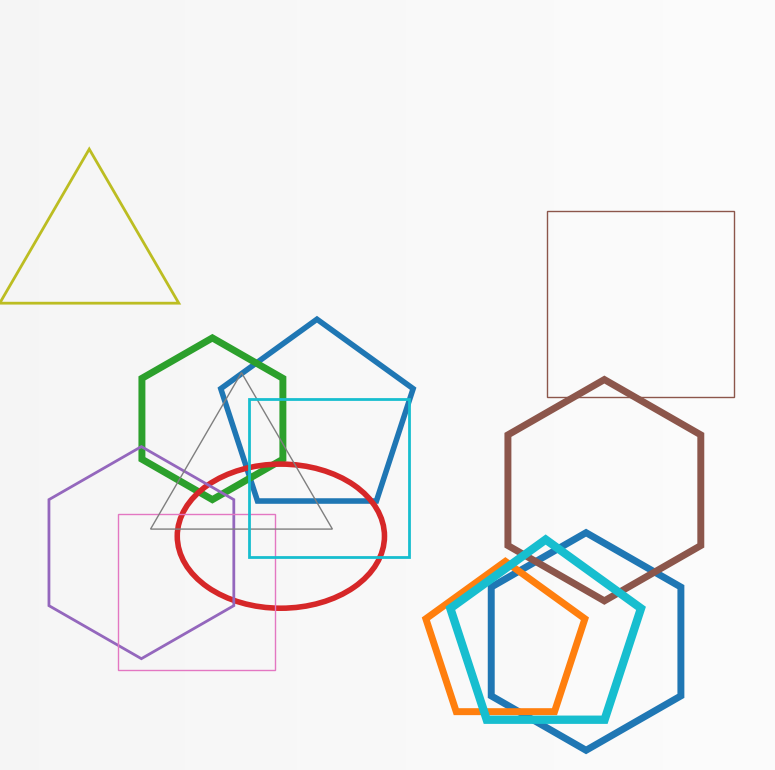[{"shape": "pentagon", "thickness": 2, "radius": 0.65, "center": [0.409, 0.455]}, {"shape": "hexagon", "thickness": 2.5, "radius": 0.71, "center": [0.756, 0.167]}, {"shape": "pentagon", "thickness": 2.5, "radius": 0.54, "center": [0.652, 0.163]}, {"shape": "hexagon", "thickness": 2.5, "radius": 0.53, "center": [0.274, 0.456]}, {"shape": "oval", "thickness": 2, "radius": 0.67, "center": [0.362, 0.304]}, {"shape": "hexagon", "thickness": 1, "radius": 0.69, "center": [0.182, 0.282]}, {"shape": "square", "thickness": 0.5, "radius": 0.61, "center": [0.826, 0.605]}, {"shape": "hexagon", "thickness": 2.5, "radius": 0.72, "center": [0.78, 0.363]}, {"shape": "square", "thickness": 0.5, "radius": 0.51, "center": [0.254, 0.231]}, {"shape": "triangle", "thickness": 0.5, "radius": 0.68, "center": [0.312, 0.381]}, {"shape": "triangle", "thickness": 1, "radius": 0.67, "center": [0.115, 0.673]}, {"shape": "square", "thickness": 1, "radius": 0.52, "center": [0.424, 0.379]}, {"shape": "pentagon", "thickness": 3, "radius": 0.65, "center": [0.704, 0.17]}]